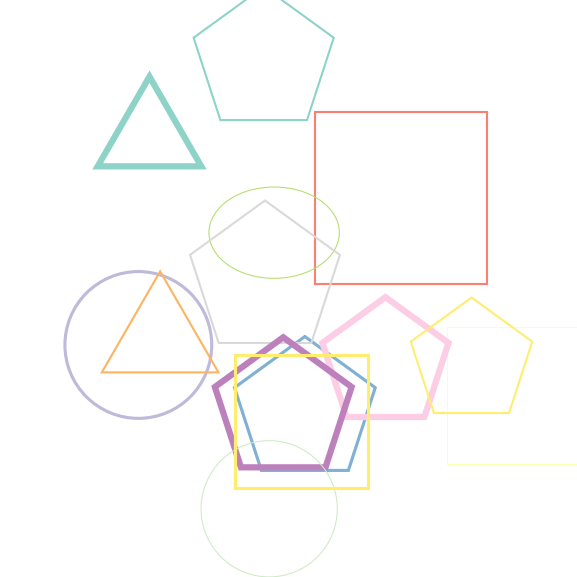[{"shape": "pentagon", "thickness": 1, "radius": 0.64, "center": [0.457, 0.894]}, {"shape": "triangle", "thickness": 3, "radius": 0.52, "center": [0.259, 0.763]}, {"shape": "square", "thickness": 0.5, "radius": 0.59, "center": [0.893, 0.314]}, {"shape": "circle", "thickness": 1.5, "radius": 0.64, "center": [0.24, 0.402]}, {"shape": "square", "thickness": 1, "radius": 0.75, "center": [0.694, 0.657]}, {"shape": "pentagon", "thickness": 1.5, "radius": 0.64, "center": [0.528, 0.288]}, {"shape": "triangle", "thickness": 1, "radius": 0.58, "center": [0.277, 0.413]}, {"shape": "oval", "thickness": 0.5, "radius": 0.56, "center": [0.475, 0.596]}, {"shape": "pentagon", "thickness": 3, "radius": 0.57, "center": [0.667, 0.37]}, {"shape": "pentagon", "thickness": 1, "radius": 0.68, "center": [0.459, 0.516]}, {"shape": "pentagon", "thickness": 3, "radius": 0.62, "center": [0.49, 0.291]}, {"shape": "circle", "thickness": 0.5, "radius": 0.59, "center": [0.466, 0.118]}, {"shape": "pentagon", "thickness": 1, "radius": 0.55, "center": [0.817, 0.373]}, {"shape": "square", "thickness": 1.5, "radius": 0.58, "center": [0.521, 0.269]}]